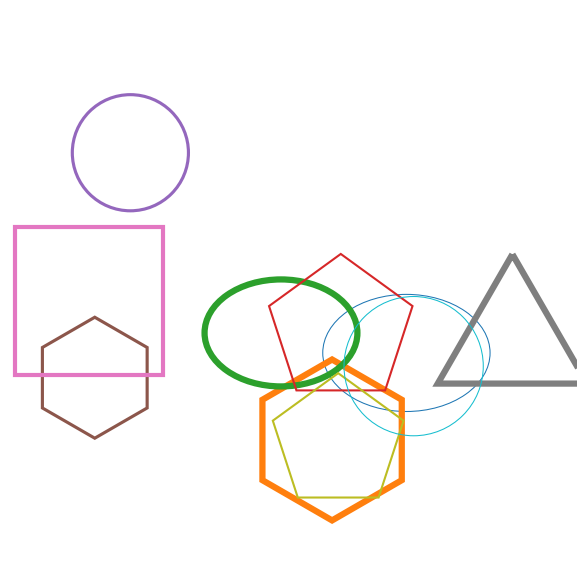[{"shape": "oval", "thickness": 0.5, "radius": 0.72, "center": [0.704, 0.388]}, {"shape": "hexagon", "thickness": 3, "radius": 0.7, "center": [0.575, 0.237]}, {"shape": "oval", "thickness": 3, "radius": 0.66, "center": [0.487, 0.423]}, {"shape": "pentagon", "thickness": 1, "radius": 0.65, "center": [0.59, 0.429]}, {"shape": "circle", "thickness": 1.5, "radius": 0.5, "center": [0.226, 0.735]}, {"shape": "hexagon", "thickness": 1.5, "radius": 0.52, "center": [0.164, 0.345]}, {"shape": "square", "thickness": 2, "radius": 0.64, "center": [0.154, 0.478]}, {"shape": "triangle", "thickness": 3, "radius": 0.75, "center": [0.887, 0.41]}, {"shape": "pentagon", "thickness": 1, "radius": 0.6, "center": [0.586, 0.234]}, {"shape": "circle", "thickness": 0.5, "radius": 0.6, "center": [0.716, 0.365]}]